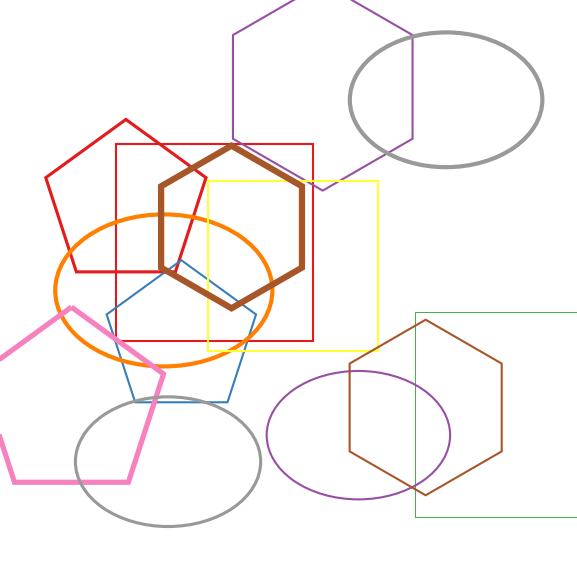[{"shape": "square", "thickness": 1, "radius": 0.85, "center": [0.371, 0.579]}, {"shape": "pentagon", "thickness": 1.5, "radius": 0.73, "center": [0.218, 0.646]}, {"shape": "pentagon", "thickness": 1, "radius": 0.68, "center": [0.314, 0.413]}, {"shape": "square", "thickness": 0.5, "radius": 0.89, "center": [0.897, 0.282]}, {"shape": "oval", "thickness": 1, "radius": 0.79, "center": [0.621, 0.246]}, {"shape": "hexagon", "thickness": 1, "radius": 0.9, "center": [0.559, 0.849]}, {"shape": "oval", "thickness": 2, "radius": 0.94, "center": [0.284, 0.496]}, {"shape": "square", "thickness": 1, "radius": 0.74, "center": [0.507, 0.538]}, {"shape": "hexagon", "thickness": 3, "radius": 0.7, "center": [0.401, 0.606]}, {"shape": "hexagon", "thickness": 1, "radius": 0.76, "center": [0.737, 0.294]}, {"shape": "pentagon", "thickness": 2.5, "radius": 0.84, "center": [0.124, 0.3]}, {"shape": "oval", "thickness": 1.5, "radius": 0.8, "center": [0.291, 0.2]}, {"shape": "oval", "thickness": 2, "radius": 0.83, "center": [0.772, 0.826]}]